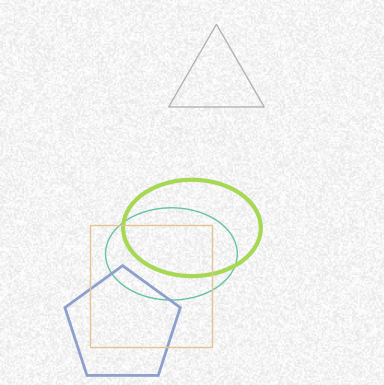[{"shape": "oval", "thickness": 1, "radius": 0.86, "center": [0.445, 0.34]}, {"shape": "pentagon", "thickness": 2, "radius": 0.79, "center": [0.318, 0.152]}, {"shape": "oval", "thickness": 3, "radius": 0.89, "center": [0.499, 0.408]}, {"shape": "square", "thickness": 1, "radius": 0.79, "center": [0.393, 0.257]}, {"shape": "triangle", "thickness": 1, "radius": 0.72, "center": [0.562, 0.794]}]